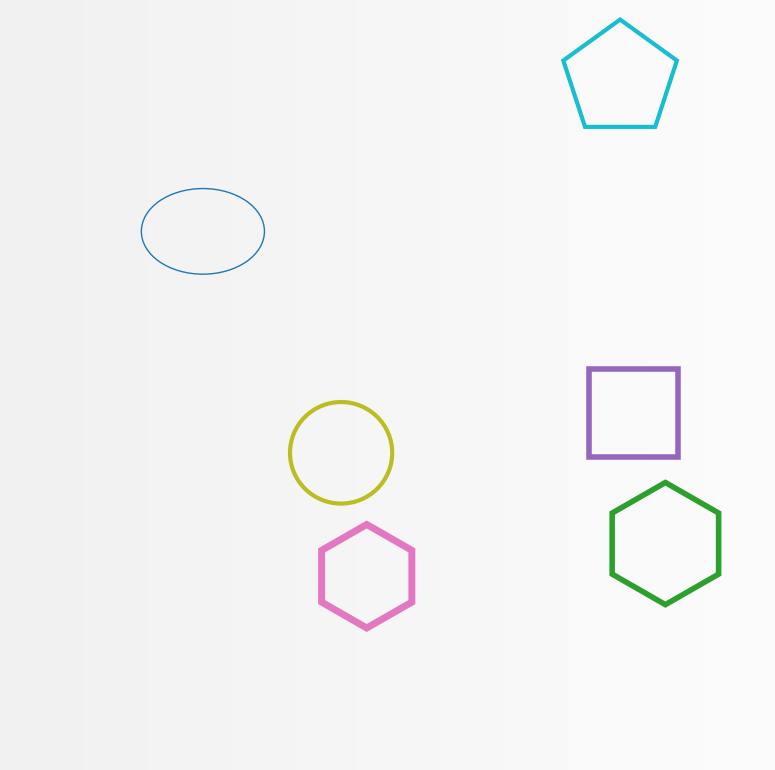[{"shape": "oval", "thickness": 0.5, "radius": 0.4, "center": [0.262, 0.7]}, {"shape": "hexagon", "thickness": 2, "radius": 0.4, "center": [0.859, 0.294]}, {"shape": "square", "thickness": 2, "radius": 0.29, "center": [0.817, 0.464]}, {"shape": "hexagon", "thickness": 2.5, "radius": 0.34, "center": [0.473, 0.252]}, {"shape": "circle", "thickness": 1.5, "radius": 0.33, "center": [0.44, 0.412]}, {"shape": "pentagon", "thickness": 1.5, "radius": 0.39, "center": [0.8, 0.898]}]